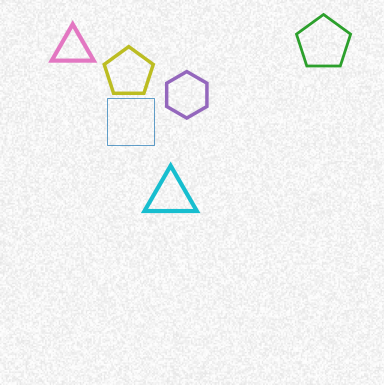[{"shape": "square", "thickness": 0.5, "radius": 0.31, "center": [0.339, 0.685]}, {"shape": "pentagon", "thickness": 2, "radius": 0.37, "center": [0.84, 0.888]}, {"shape": "hexagon", "thickness": 2.5, "radius": 0.3, "center": [0.485, 0.754]}, {"shape": "triangle", "thickness": 3, "radius": 0.32, "center": [0.189, 0.874]}, {"shape": "pentagon", "thickness": 2.5, "radius": 0.33, "center": [0.334, 0.812]}, {"shape": "triangle", "thickness": 3, "radius": 0.39, "center": [0.443, 0.491]}]